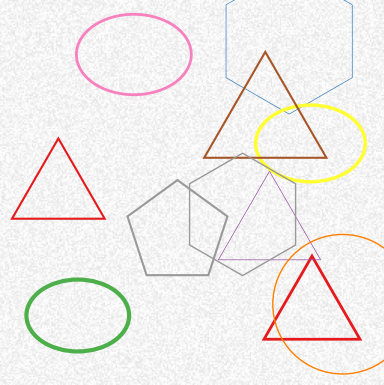[{"shape": "triangle", "thickness": 1.5, "radius": 0.7, "center": [0.152, 0.501]}, {"shape": "triangle", "thickness": 2, "radius": 0.72, "center": [0.81, 0.191]}, {"shape": "hexagon", "thickness": 0.5, "radius": 0.95, "center": [0.751, 0.893]}, {"shape": "oval", "thickness": 3, "radius": 0.67, "center": [0.202, 0.181]}, {"shape": "triangle", "thickness": 0.5, "radius": 0.77, "center": [0.7, 0.402]}, {"shape": "circle", "thickness": 1, "radius": 0.91, "center": [0.89, 0.21]}, {"shape": "oval", "thickness": 2.5, "radius": 0.71, "center": [0.806, 0.627]}, {"shape": "triangle", "thickness": 1.5, "radius": 0.92, "center": [0.689, 0.682]}, {"shape": "oval", "thickness": 2, "radius": 0.75, "center": [0.348, 0.858]}, {"shape": "pentagon", "thickness": 1.5, "radius": 0.68, "center": [0.461, 0.396]}, {"shape": "hexagon", "thickness": 1, "radius": 0.79, "center": [0.63, 0.443]}]